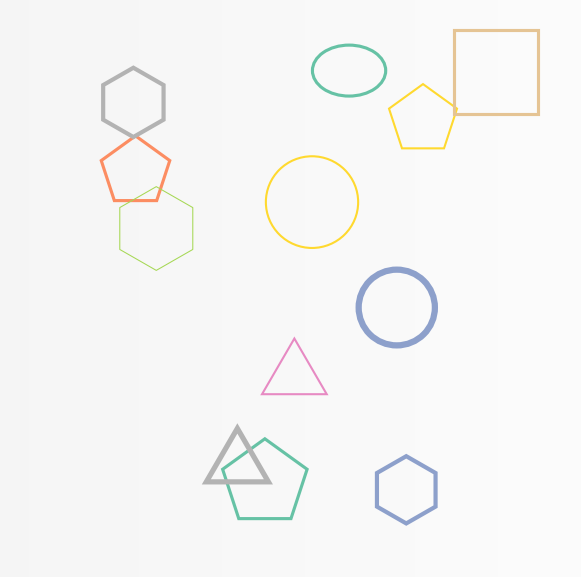[{"shape": "oval", "thickness": 1.5, "radius": 0.32, "center": [0.601, 0.877]}, {"shape": "pentagon", "thickness": 1.5, "radius": 0.38, "center": [0.456, 0.163]}, {"shape": "pentagon", "thickness": 1.5, "radius": 0.31, "center": [0.233, 0.702]}, {"shape": "hexagon", "thickness": 2, "radius": 0.29, "center": [0.699, 0.151]}, {"shape": "circle", "thickness": 3, "radius": 0.33, "center": [0.683, 0.467]}, {"shape": "triangle", "thickness": 1, "radius": 0.32, "center": [0.506, 0.349]}, {"shape": "hexagon", "thickness": 0.5, "radius": 0.36, "center": [0.269, 0.603]}, {"shape": "circle", "thickness": 1, "radius": 0.4, "center": [0.537, 0.649]}, {"shape": "pentagon", "thickness": 1, "radius": 0.31, "center": [0.728, 0.792]}, {"shape": "square", "thickness": 1.5, "radius": 0.36, "center": [0.853, 0.875]}, {"shape": "triangle", "thickness": 2.5, "radius": 0.31, "center": [0.408, 0.196]}, {"shape": "hexagon", "thickness": 2, "radius": 0.3, "center": [0.229, 0.822]}]